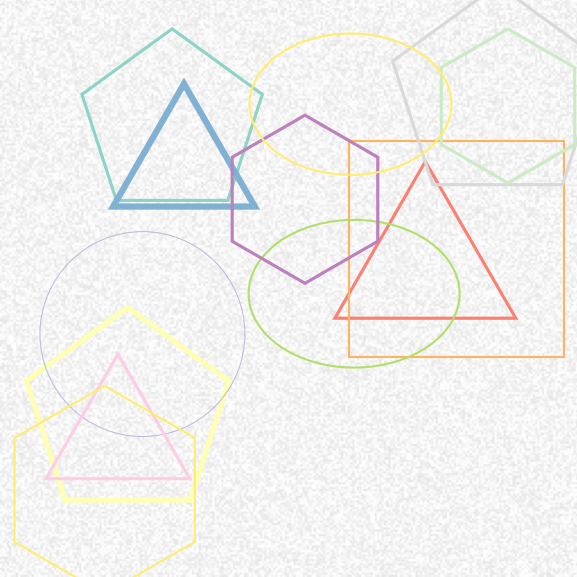[{"shape": "pentagon", "thickness": 1.5, "radius": 0.82, "center": [0.298, 0.785]}, {"shape": "pentagon", "thickness": 2.5, "radius": 0.92, "center": [0.221, 0.282]}, {"shape": "circle", "thickness": 0.5, "radius": 0.89, "center": [0.247, 0.421]}, {"shape": "triangle", "thickness": 1.5, "radius": 0.9, "center": [0.736, 0.539]}, {"shape": "triangle", "thickness": 3, "radius": 0.71, "center": [0.319, 0.712]}, {"shape": "square", "thickness": 1, "radius": 0.93, "center": [0.79, 0.568]}, {"shape": "oval", "thickness": 1, "radius": 0.91, "center": [0.613, 0.491]}, {"shape": "triangle", "thickness": 1.5, "radius": 0.72, "center": [0.204, 0.242]}, {"shape": "pentagon", "thickness": 1.5, "radius": 0.96, "center": [0.862, 0.834]}, {"shape": "hexagon", "thickness": 1.5, "radius": 0.73, "center": [0.528, 0.654]}, {"shape": "hexagon", "thickness": 1.5, "radius": 0.67, "center": [0.88, 0.816]}, {"shape": "hexagon", "thickness": 1, "radius": 0.9, "center": [0.181, 0.151]}, {"shape": "oval", "thickness": 1, "radius": 0.87, "center": [0.607, 0.819]}]